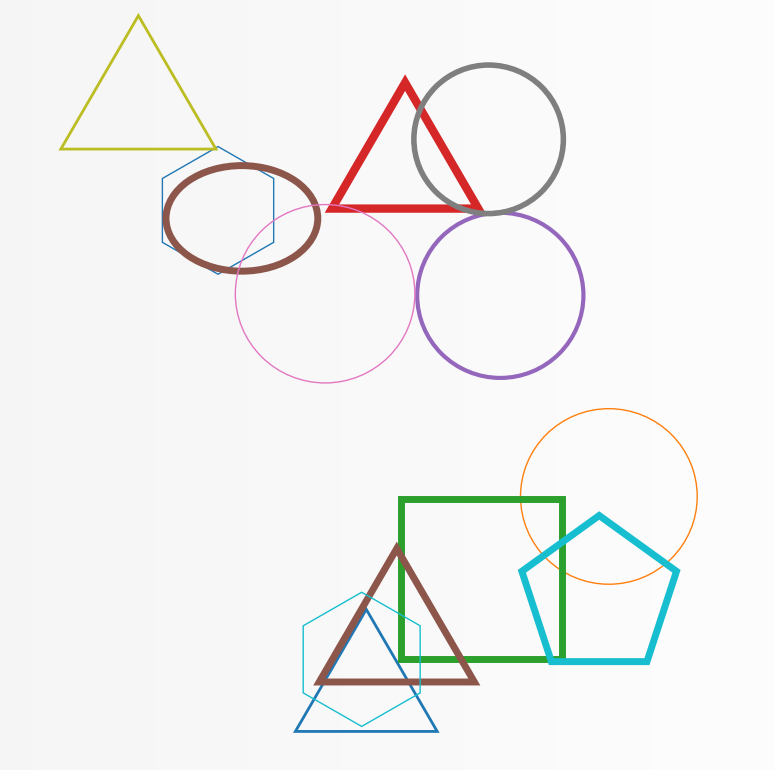[{"shape": "hexagon", "thickness": 0.5, "radius": 0.41, "center": [0.281, 0.727]}, {"shape": "triangle", "thickness": 1, "radius": 0.53, "center": [0.473, 0.103]}, {"shape": "circle", "thickness": 0.5, "radius": 0.57, "center": [0.786, 0.355]}, {"shape": "square", "thickness": 2.5, "radius": 0.52, "center": [0.621, 0.248]}, {"shape": "triangle", "thickness": 3, "radius": 0.55, "center": [0.523, 0.784]}, {"shape": "circle", "thickness": 1.5, "radius": 0.54, "center": [0.646, 0.616]}, {"shape": "oval", "thickness": 2.5, "radius": 0.49, "center": [0.312, 0.716]}, {"shape": "triangle", "thickness": 2.5, "radius": 0.58, "center": [0.512, 0.172]}, {"shape": "circle", "thickness": 0.5, "radius": 0.58, "center": [0.419, 0.619]}, {"shape": "circle", "thickness": 2, "radius": 0.48, "center": [0.63, 0.819]}, {"shape": "triangle", "thickness": 1, "radius": 0.58, "center": [0.179, 0.864]}, {"shape": "hexagon", "thickness": 0.5, "radius": 0.44, "center": [0.467, 0.144]}, {"shape": "pentagon", "thickness": 2.5, "radius": 0.52, "center": [0.773, 0.226]}]